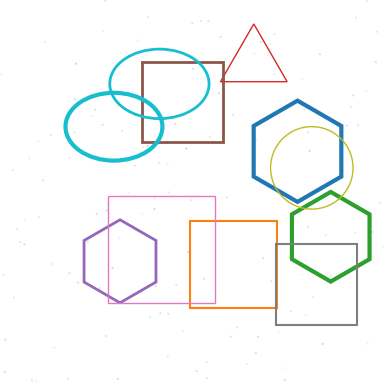[{"shape": "hexagon", "thickness": 3, "radius": 0.66, "center": [0.773, 0.607]}, {"shape": "square", "thickness": 1.5, "radius": 0.57, "center": [0.605, 0.312]}, {"shape": "hexagon", "thickness": 3, "radius": 0.58, "center": [0.859, 0.385]}, {"shape": "triangle", "thickness": 1, "radius": 0.5, "center": [0.659, 0.838]}, {"shape": "hexagon", "thickness": 2, "radius": 0.54, "center": [0.312, 0.321]}, {"shape": "square", "thickness": 2, "radius": 0.52, "center": [0.474, 0.735]}, {"shape": "square", "thickness": 1, "radius": 0.69, "center": [0.419, 0.353]}, {"shape": "square", "thickness": 1.5, "radius": 0.53, "center": [0.823, 0.262]}, {"shape": "circle", "thickness": 1, "radius": 0.54, "center": [0.81, 0.564]}, {"shape": "oval", "thickness": 3, "radius": 0.63, "center": [0.296, 0.671]}, {"shape": "oval", "thickness": 2, "radius": 0.64, "center": [0.414, 0.782]}]